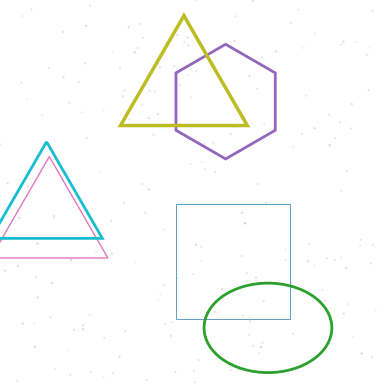[{"shape": "square", "thickness": 0.5, "radius": 0.74, "center": [0.605, 0.321]}, {"shape": "oval", "thickness": 2, "radius": 0.83, "center": [0.696, 0.148]}, {"shape": "hexagon", "thickness": 2, "radius": 0.74, "center": [0.586, 0.736]}, {"shape": "triangle", "thickness": 1, "radius": 0.88, "center": [0.128, 0.418]}, {"shape": "triangle", "thickness": 2.5, "radius": 0.95, "center": [0.478, 0.769]}, {"shape": "triangle", "thickness": 2, "radius": 0.84, "center": [0.121, 0.464]}]